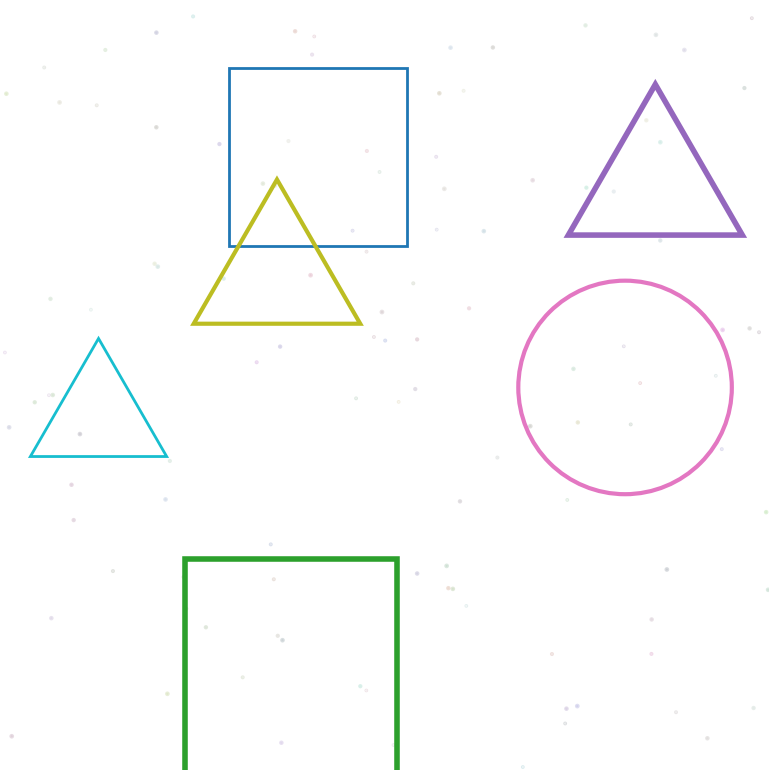[{"shape": "square", "thickness": 1, "radius": 0.58, "center": [0.413, 0.796]}, {"shape": "square", "thickness": 2, "radius": 0.69, "center": [0.378, 0.136]}, {"shape": "triangle", "thickness": 2, "radius": 0.65, "center": [0.851, 0.76]}, {"shape": "circle", "thickness": 1.5, "radius": 0.69, "center": [0.812, 0.497]}, {"shape": "triangle", "thickness": 1.5, "radius": 0.62, "center": [0.36, 0.642]}, {"shape": "triangle", "thickness": 1, "radius": 0.51, "center": [0.128, 0.458]}]